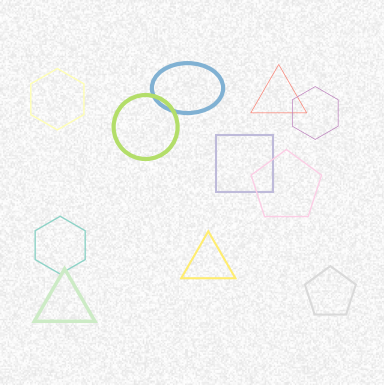[{"shape": "hexagon", "thickness": 1, "radius": 0.38, "center": [0.156, 0.363]}, {"shape": "hexagon", "thickness": 1, "radius": 0.4, "center": [0.149, 0.742]}, {"shape": "square", "thickness": 1.5, "radius": 0.37, "center": [0.636, 0.576]}, {"shape": "triangle", "thickness": 0.5, "radius": 0.42, "center": [0.724, 0.749]}, {"shape": "oval", "thickness": 3, "radius": 0.46, "center": [0.487, 0.771]}, {"shape": "circle", "thickness": 3, "radius": 0.42, "center": [0.378, 0.67]}, {"shape": "pentagon", "thickness": 1, "radius": 0.48, "center": [0.744, 0.515]}, {"shape": "pentagon", "thickness": 1.5, "radius": 0.35, "center": [0.858, 0.239]}, {"shape": "hexagon", "thickness": 0.5, "radius": 0.34, "center": [0.819, 0.707]}, {"shape": "triangle", "thickness": 2.5, "radius": 0.45, "center": [0.168, 0.211]}, {"shape": "triangle", "thickness": 1.5, "radius": 0.41, "center": [0.541, 0.318]}]